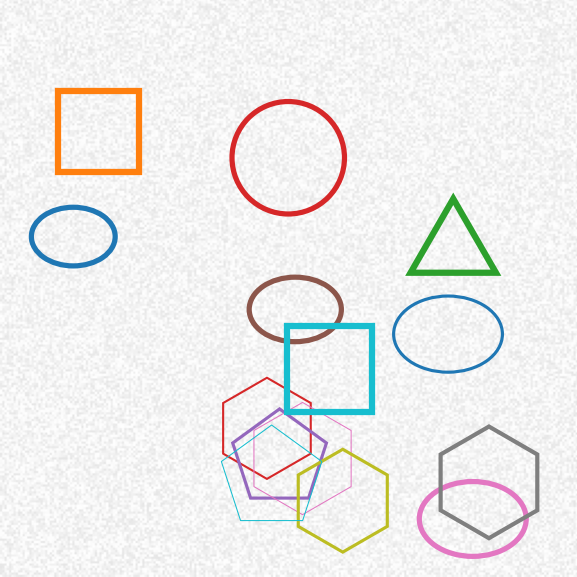[{"shape": "oval", "thickness": 1.5, "radius": 0.47, "center": [0.776, 0.421]}, {"shape": "oval", "thickness": 2.5, "radius": 0.36, "center": [0.127, 0.589]}, {"shape": "square", "thickness": 3, "radius": 0.35, "center": [0.17, 0.772]}, {"shape": "triangle", "thickness": 3, "radius": 0.43, "center": [0.785, 0.57]}, {"shape": "circle", "thickness": 2.5, "radius": 0.49, "center": [0.499, 0.726]}, {"shape": "hexagon", "thickness": 1, "radius": 0.44, "center": [0.462, 0.257]}, {"shape": "pentagon", "thickness": 1.5, "radius": 0.43, "center": [0.484, 0.206]}, {"shape": "oval", "thickness": 2.5, "radius": 0.4, "center": [0.511, 0.463]}, {"shape": "hexagon", "thickness": 0.5, "radius": 0.49, "center": [0.524, 0.205]}, {"shape": "oval", "thickness": 2.5, "radius": 0.46, "center": [0.819, 0.101]}, {"shape": "hexagon", "thickness": 2, "radius": 0.48, "center": [0.847, 0.164]}, {"shape": "hexagon", "thickness": 1.5, "radius": 0.45, "center": [0.594, 0.132]}, {"shape": "pentagon", "thickness": 0.5, "radius": 0.46, "center": [0.47, 0.172]}, {"shape": "square", "thickness": 3, "radius": 0.37, "center": [0.571, 0.36]}]